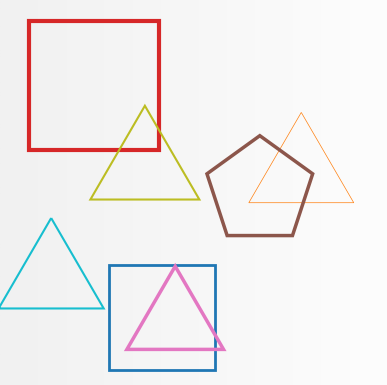[{"shape": "square", "thickness": 2, "radius": 0.68, "center": [0.417, 0.175]}, {"shape": "triangle", "thickness": 0.5, "radius": 0.78, "center": [0.777, 0.552]}, {"shape": "square", "thickness": 3, "radius": 0.84, "center": [0.243, 0.778]}, {"shape": "pentagon", "thickness": 2.5, "radius": 0.72, "center": [0.67, 0.504]}, {"shape": "triangle", "thickness": 2.5, "radius": 0.72, "center": [0.452, 0.164]}, {"shape": "triangle", "thickness": 1.5, "radius": 0.81, "center": [0.374, 0.563]}, {"shape": "triangle", "thickness": 1.5, "radius": 0.78, "center": [0.132, 0.277]}]